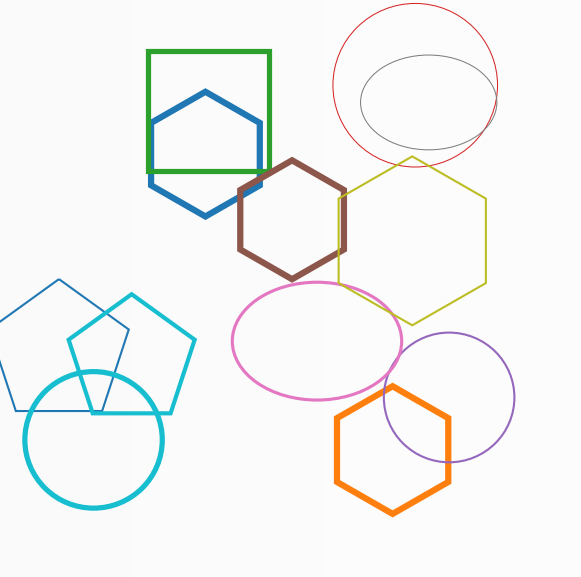[{"shape": "pentagon", "thickness": 1, "radius": 0.63, "center": [0.101, 0.39]}, {"shape": "hexagon", "thickness": 3, "radius": 0.54, "center": [0.353, 0.732]}, {"shape": "hexagon", "thickness": 3, "radius": 0.55, "center": [0.675, 0.22]}, {"shape": "square", "thickness": 2.5, "radius": 0.52, "center": [0.359, 0.807]}, {"shape": "circle", "thickness": 0.5, "radius": 0.71, "center": [0.714, 0.852]}, {"shape": "circle", "thickness": 1, "radius": 0.56, "center": [0.773, 0.311]}, {"shape": "hexagon", "thickness": 3, "radius": 0.51, "center": [0.503, 0.619]}, {"shape": "oval", "thickness": 1.5, "radius": 0.73, "center": [0.545, 0.408]}, {"shape": "oval", "thickness": 0.5, "radius": 0.59, "center": [0.738, 0.822]}, {"shape": "hexagon", "thickness": 1, "radius": 0.73, "center": [0.709, 0.582]}, {"shape": "circle", "thickness": 2.5, "radius": 0.59, "center": [0.161, 0.237]}, {"shape": "pentagon", "thickness": 2, "radius": 0.57, "center": [0.226, 0.376]}]